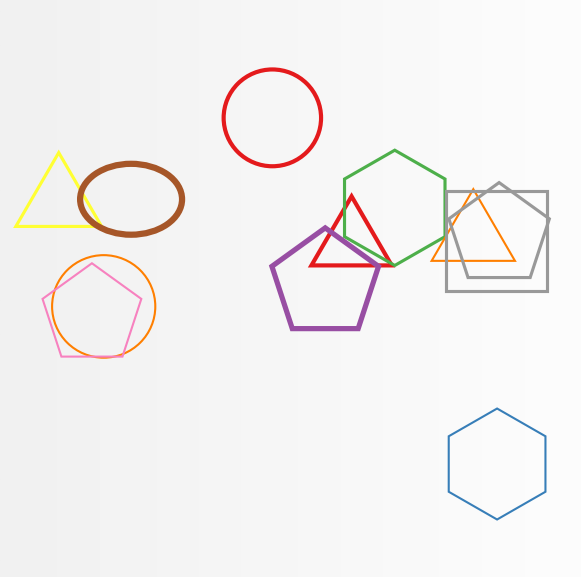[{"shape": "circle", "thickness": 2, "radius": 0.42, "center": [0.469, 0.795]}, {"shape": "triangle", "thickness": 2, "radius": 0.4, "center": [0.605, 0.579]}, {"shape": "hexagon", "thickness": 1, "radius": 0.48, "center": [0.855, 0.196]}, {"shape": "hexagon", "thickness": 1.5, "radius": 0.5, "center": [0.679, 0.639]}, {"shape": "pentagon", "thickness": 2.5, "radius": 0.48, "center": [0.56, 0.508]}, {"shape": "circle", "thickness": 1, "radius": 0.44, "center": [0.178, 0.469]}, {"shape": "triangle", "thickness": 1, "radius": 0.41, "center": [0.814, 0.589]}, {"shape": "triangle", "thickness": 1.5, "radius": 0.43, "center": [0.101, 0.65]}, {"shape": "oval", "thickness": 3, "radius": 0.44, "center": [0.226, 0.654]}, {"shape": "pentagon", "thickness": 1, "radius": 0.45, "center": [0.158, 0.454]}, {"shape": "square", "thickness": 1.5, "radius": 0.43, "center": [0.854, 0.581]}, {"shape": "pentagon", "thickness": 1.5, "radius": 0.45, "center": [0.859, 0.592]}]